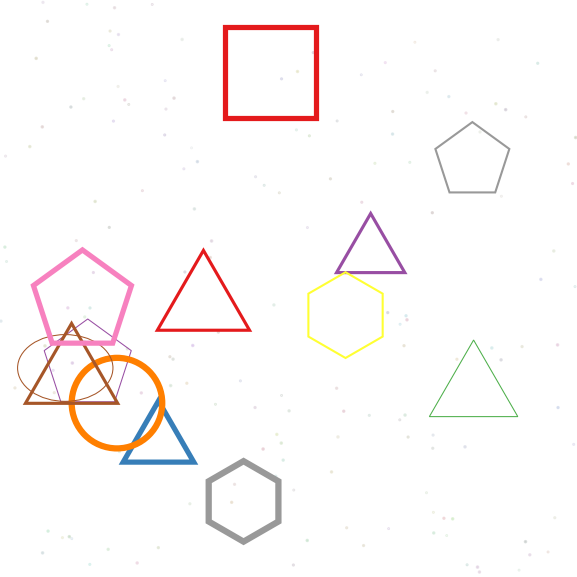[{"shape": "triangle", "thickness": 1.5, "radius": 0.46, "center": [0.352, 0.473]}, {"shape": "square", "thickness": 2.5, "radius": 0.4, "center": [0.468, 0.874]}, {"shape": "triangle", "thickness": 2.5, "radius": 0.35, "center": [0.274, 0.234]}, {"shape": "triangle", "thickness": 0.5, "radius": 0.44, "center": [0.82, 0.322]}, {"shape": "triangle", "thickness": 1.5, "radius": 0.34, "center": [0.642, 0.561]}, {"shape": "pentagon", "thickness": 0.5, "radius": 0.4, "center": [0.152, 0.368]}, {"shape": "circle", "thickness": 3, "radius": 0.39, "center": [0.203, 0.301]}, {"shape": "hexagon", "thickness": 1, "radius": 0.37, "center": [0.598, 0.453]}, {"shape": "oval", "thickness": 0.5, "radius": 0.41, "center": [0.113, 0.362]}, {"shape": "triangle", "thickness": 1.5, "radius": 0.46, "center": [0.124, 0.347]}, {"shape": "pentagon", "thickness": 2.5, "radius": 0.45, "center": [0.143, 0.477]}, {"shape": "hexagon", "thickness": 3, "radius": 0.35, "center": [0.422, 0.131]}, {"shape": "pentagon", "thickness": 1, "radius": 0.34, "center": [0.818, 0.72]}]